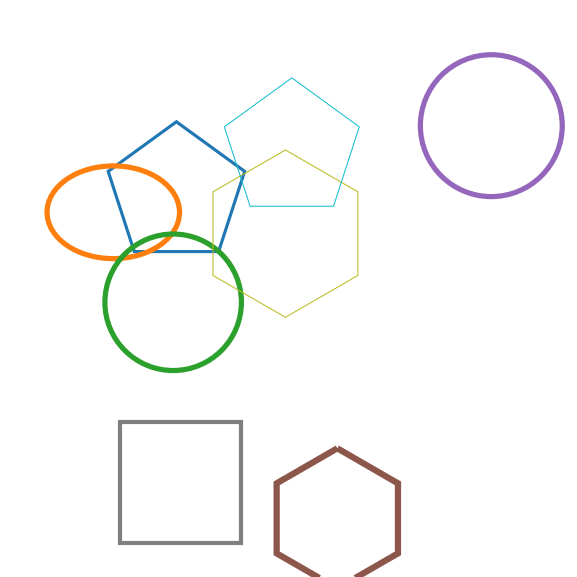[{"shape": "pentagon", "thickness": 1.5, "radius": 0.62, "center": [0.305, 0.664]}, {"shape": "oval", "thickness": 2.5, "radius": 0.57, "center": [0.196, 0.632]}, {"shape": "circle", "thickness": 2.5, "radius": 0.59, "center": [0.3, 0.476]}, {"shape": "circle", "thickness": 2.5, "radius": 0.61, "center": [0.851, 0.782]}, {"shape": "hexagon", "thickness": 3, "radius": 0.61, "center": [0.584, 0.102]}, {"shape": "square", "thickness": 2, "radius": 0.52, "center": [0.313, 0.164]}, {"shape": "hexagon", "thickness": 0.5, "radius": 0.72, "center": [0.494, 0.595]}, {"shape": "pentagon", "thickness": 0.5, "radius": 0.61, "center": [0.505, 0.741]}]